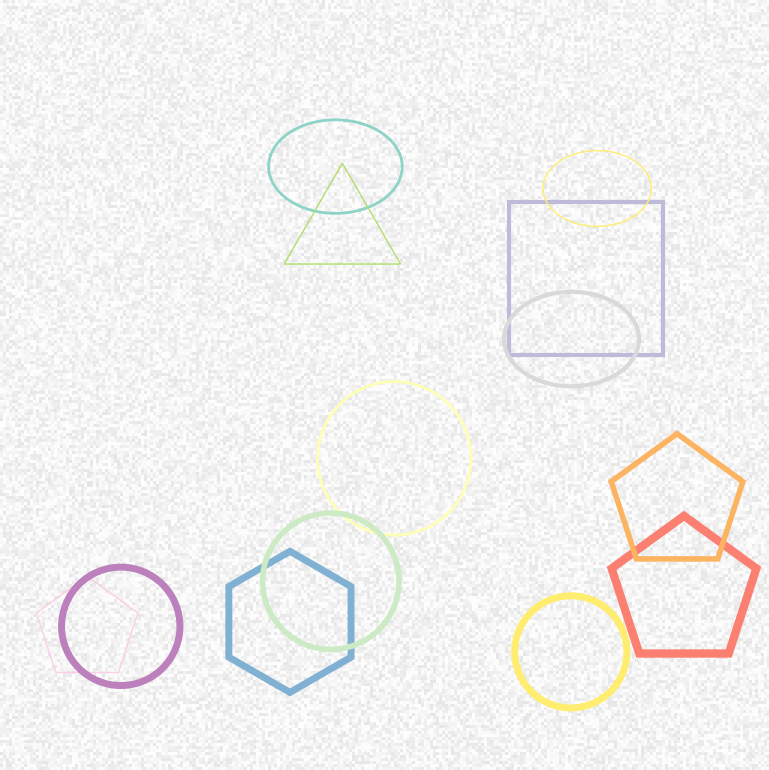[{"shape": "oval", "thickness": 1, "radius": 0.43, "center": [0.436, 0.784]}, {"shape": "circle", "thickness": 1, "radius": 0.5, "center": [0.512, 0.405]}, {"shape": "square", "thickness": 1.5, "radius": 0.5, "center": [0.761, 0.638]}, {"shape": "pentagon", "thickness": 3, "radius": 0.49, "center": [0.888, 0.231]}, {"shape": "hexagon", "thickness": 2.5, "radius": 0.46, "center": [0.377, 0.192]}, {"shape": "pentagon", "thickness": 2, "radius": 0.45, "center": [0.879, 0.347]}, {"shape": "triangle", "thickness": 0.5, "radius": 0.44, "center": [0.445, 0.701]}, {"shape": "pentagon", "thickness": 0.5, "radius": 0.35, "center": [0.113, 0.183]}, {"shape": "oval", "thickness": 1.5, "radius": 0.44, "center": [0.742, 0.56]}, {"shape": "circle", "thickness": 2.5, "radius": 0.38, "center": [0.157, 0.187]}, {"shape": "circle", "thickness": 2, "radius": 0.44, "center": [0.43, 0.245]}, {"shape": "oval", "thickness": 0.5, "radius": 0.35, "center": [0.776, 0.755]}, {"shape": "circle", "thickness": 2.5, "radius": 0.36, "center": [0.741, 0.153]}]